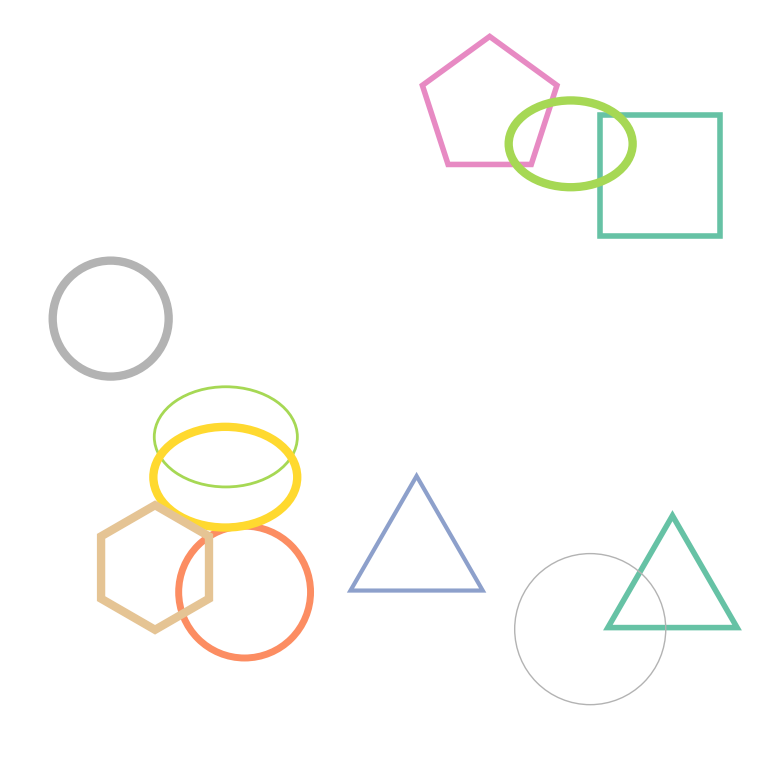[{"shape": "square", "thickness": 2, "radius": 0.39, "center": [0.857, 0.772]}, {"shape": "triangle", "thickness": 2, "radius": 0.48, "center": [0.873, 0.233]}, {"shape": "circle", "thickness": 2.5, "radius": 0.43, "center": [0.318, 0.231]}, {"shape": "triangle", "thickness": 1.5, "radius": 0.5, "center": [0.541, 0.283]}, {"shape": "pentagon", "thickness": 2, "radius": 0.46, "center": [0.636, 0.861]}, {"shape": "oval", "thickness": 3, "radius": 0.4, "center": [0.741, 0.813]}, {"shape": "oval", "thickness": 1, "radius": 0.46, "center": [0.293, 0.433]}, {"shape": "oval", "thickness": 3, "radius": 0.47, "center": [0.293, 0.38]}, {"shape": "hexagon", "thickness": 3, "radius": 0.4, "center": [0.201, 0.263]}, {"shape": "circle", "thickness": 0.5, "radius": 0.49, "center": [0.767, 0.183]}, {"shape": "circle", "thickness": 3, "radius": 0.38, "center": [0.144, 0.586]}]